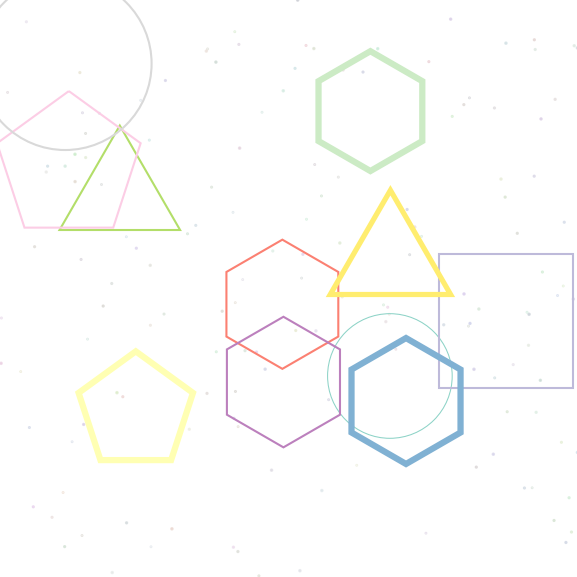[{"shape": "circle", "thickness": 0.5, "radius": 0.54, "center": [0.675, 0.348]}, {"shape": "pentagon", "thickness": 3, "radius": 0.52, "center": [0.235, 0.287]}, {"shape": "square", "thickness": 1, "radius": 0.58, "center": [0.876, 0.444]}, {"shape": "hexagon", "thickness": 1, "radius": 0.56, "center": [0.489, 0.472]}, {"shape": "hexagon", "thickness": 3, "radius": 0.55, "center": [0.703, 0.305]}, {"shape": "triangle", "thickness": 1, "radius": 0.6, "center": [0.207, 0.661]}, {"shape": "pentagon", "thickness": 1, "radius": 0.65, "center": [0.119, 0.711]}, {"shape": "circle", "thickness": 1, "radius": 0.75, "center": [0.113, 0.889]}, {"shape": "hexagon", "thickness": 1, "radius": 0.57, "center": [0.491, 0.338]}, {"shape": "hexagon", "thickness": 3, "radius": 0.52, "center": [0.641, 0.807]}, {"shape": "triangle", "thickness": 2.5, "radius": 0.6, "center": [0.676, 0.549]}]